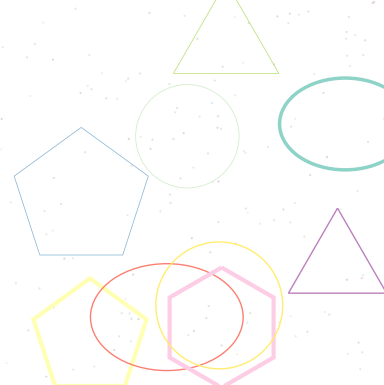[{"shape": "oval", "thickness": 2.5, "radius": 0.85, "center": [0.896, 0.678]}, {"shape": "pentagon", "thickness": 3, "radius": 0.77, "center": [0.234, 0.123]}, {"shape": "oval", "thickness": 1, "radius": 0.99, "center": [0.433, 0.176]}, {"shape": "pentagon", "thickness": 0.5, "radius": 0.92, "center": [0.211, 0.486]}, {"shape": "triangle", "thickness": 0.5, "radius": 0.79, "center": [0.587, 0.888]}, {"shape": "hexagon", "thickness": 3, "radius": 0.78, "center": [0.576, 0.149]}, {"shape": "triangle", "thickness": 1, "radius": 0.74, "center": [0.877, 0.312]}, {"shape": "circle", "thickness": 0.5, "radius": 0.67, "center": [0.487, 0.646]}, {"shape": "circle", "thickness": 1, "radius": 0.82, "center": [0.57, 0.207]}]